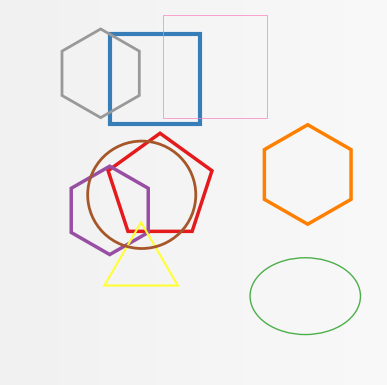[{"shape": "pentagon", "thickness": 2.5, "radius": 0.7, "center": [0.413, 0.513]}, {"shape": "square", "thickness": 3, "radius": 0.59, "center": [0.4, 0.796]}, {"shape": "oval", "thickness": 1, "radius": 0.71, "center": [0.788, 0.231]}, {"shape": "hexagon", "thickness": 2.5, "radius": 0.57, "center": [0.283, 0.454]}, {"shape": "hexagon", "thickness": 2.5, "radius": 0.65, "center": [0.794, 0.547]}, {"shape": "triangle", "thickness": 1.5, "radius": 0.55, "center": [0.364, 0.313]}, {"shape": "circle", "thickness": 2, "radius": 0.7, "center": [0.366, 0.494]}, {"shape": "square", "thickness": 0.5, "radius": 0.67, "center": [0.555, 0.827]}, {"shape": "hexagon", "thickness": 2, "radius": 0.58, "center": [0.26, 0.81]}]